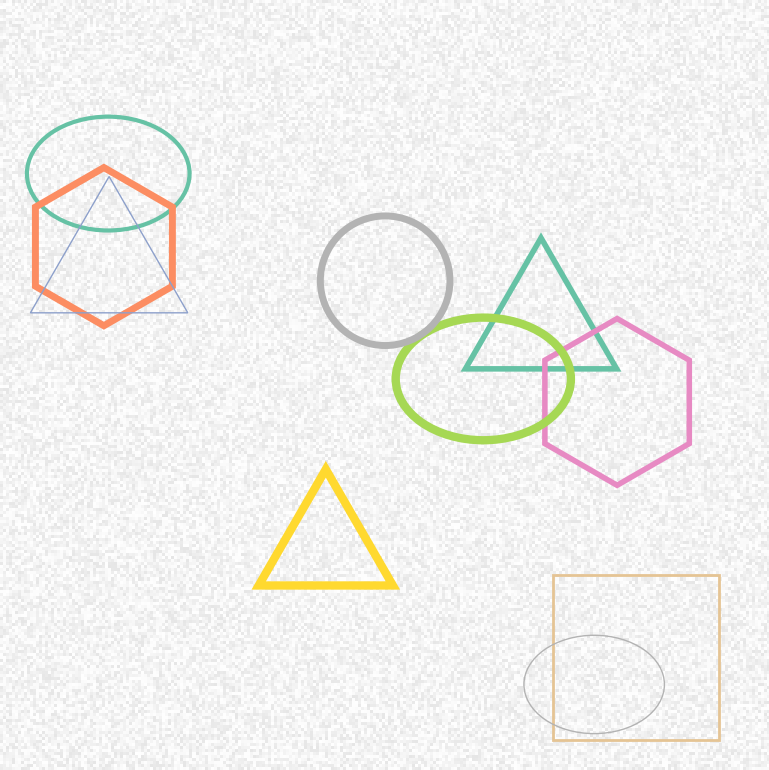[{"shape": "oval", "thickness": 1.5, "radius": 0.53, "center": [0.141, 0.775]}, {"shape": "triangle", "thickness": 2, "radius": 0.57, "center": [0.703, 0.578]}, {"shape": "hexagon", "thickness": 2.5, "radius": 0.51, "center": [0.135, 0.68]}, {"shape": "triangle", "thickness": 0.5, "radius": 0.59, "center": [0.142, 0.653]}, {"shape": "hexagon", "thickness": 2, "radius": 0.54, "center": [0.801, 0.478]}, {"shape": "oval", "thickness": 3, "radius": 0.57, "center": [0.628, 0.508]}, {"shape": "triangle", "thickness": 3, "radius": 0.5, "center": [0.423, 0.29]}, {"shape": "square", "thickness": 1, "radius": 0.54, "center": [0.825, 0.146]}, {"shape": "oval", "thickness": 0.5, "radius": 0.46, "center": [0.772, 0.111]}, {"shape": "circle", "thickness": 2.5, "radius": 0.42, "center": [0.5, 0.635]}]